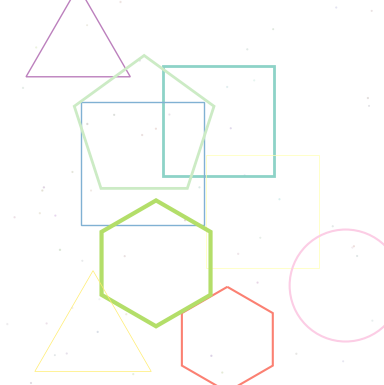[{"shape": "square", "thickness": 2, "radius": 0.72, "center": [0.568, 0.685]}, {"shape": "square", "thickness": 0.5, "radius": 0.73, "center": [0.681, 0.45]}, {"shape": "hexagon", "thickness": 1.5, "radius": 0.68, "center": [0.59, 0.119]}, {"shape": "square", "thickness": 1, "radius": 0.8, "center": [0.371, 0.575]}, {"shape": "hexagon", "thickness": 3, "radius": 0.82, "center": [0.405, 0.316]}, {"shape": "circle", "thickness": 1.5, "radius": 0.73, "center": [0.898, 0.258]}, {"shape": "triangle", "thickness": 1, "radius": 0.78, "center": [0.203, 0.879]}, {"shape": "pentagon", "thickness": 2, "radius": 0.95, "center": [0.374, 0.665]}, {"shape": "triangle", "thickness": 0.5, "radius": 0.87, "center": [0.242, 0.122]}]